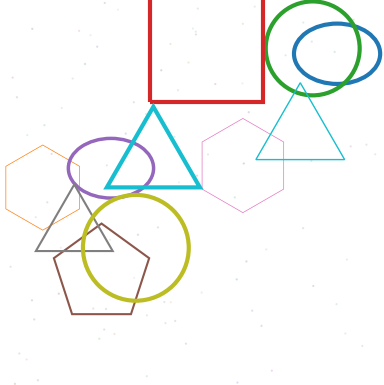[{"shape": "oval", "thickness": 3, "radius": 0.56, "center": [0.876, 0.86]}, {"shape": "hexagon", "thickness": 0.5, "radius": 0.55, "center": [0.111, 0.513]}, {"shape": "circle", "thickness": 3, "radius": 0.61, "center": [0.812, 0.874]}, {"shape": "square", "thickness": 3, "radius": 0.74, "center": [0.537, 0.881]}, {"shape": "oval", "thickness": 2.5, "radius": 0.55, "center": [0.288, 0.563]}, {"shape": "pentagon", "thickness": 1.5, "radius": 0.65, "center": [0.264, 0.289]}, {"shape": "hexagon", "thickness": 0.5, "radius": 0.61, "center": [0.631, 0.57]}, {"shape": "triangle", "thickness": 1.5, "radius": 0.58, "center": [0.193, 0.406]}, {"shape": "circle", "thickness": 3, "radius": 0.69, "center": [0.353, 0.356]}, {"shape": "triangle", "thickness": 1, "radius": 0.67, "center": [0.78, 0.652]}, {"shape": "triangle", "thickness": 3, "radius": 0.7, "center": [0.398, 0.583]}]